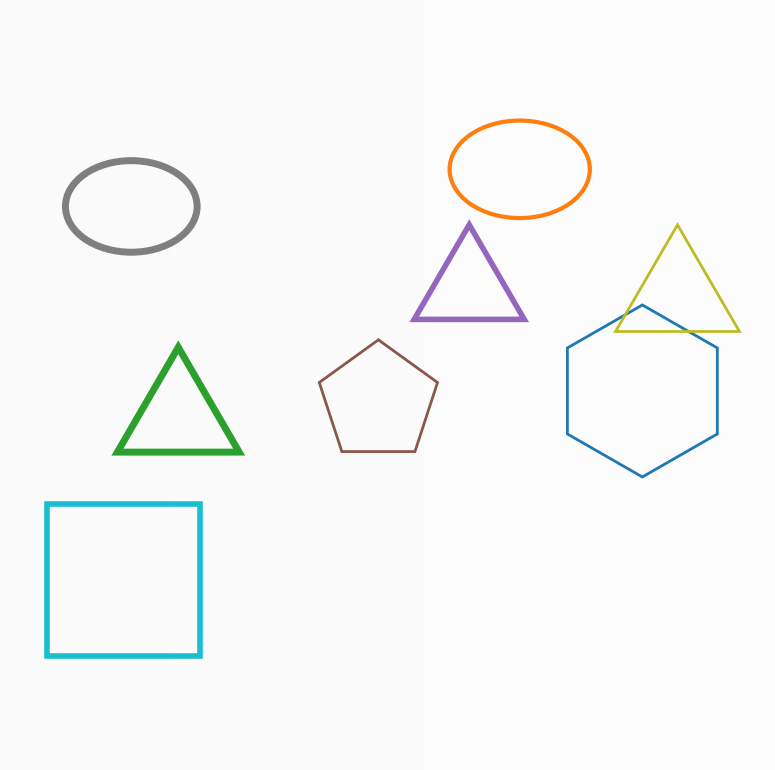[{"shape": "hexagon", "thickness": 1, "radius": 0.56, "center": [0.829, 0.492]}, {"shape": "oval", "thickness": 1.5, "radius": 0.45, "center": [0.671, 0.78]}, {"shape": "triangle", "thickness": 2.5, "radius": 0.45, "center": [0.23, 0.458]}, {"shape": "triangle", "thickness": 2, "radius": 0.41, "center": [0.605, 0.626]}, {"shape": "pentagon", "thickness": 1, "radius": 0.4, "center": [0.488, 0.478]}, {"shape": "oval", "thickness": 2.5, "radius": 0.42, "center": [0.169, 0.732]}, {"shape": "triangle", "thickness": 1, "radius": 0.46, "center": [0.874, 0.616]}, {"shape": "square", "thickness": 2, "radius": 0.49, "center": [0.16, 0.247]}]